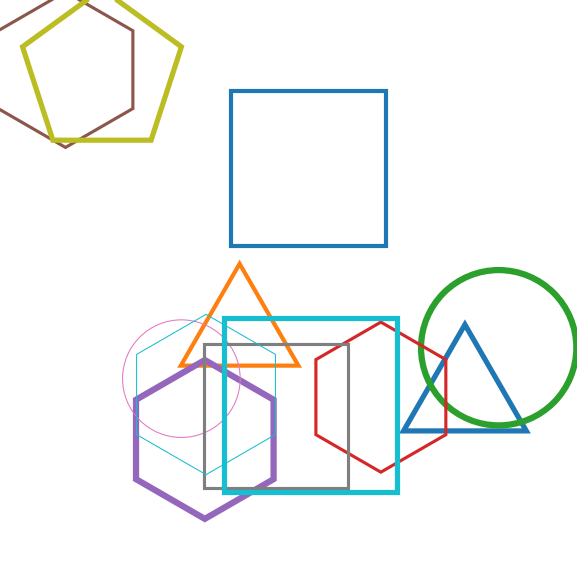[{"shape": "square", "thickness": 2, "radius": 0.67, "center": [0.535, 0.707]}, {"shape": "triangle", "thickness": 2.5, "radius": 0.61, "center": [0.805, 0.314]}, {"shape": "triangle", "thickness": 2, "radius": 0.59, "center": [0.415, 0.425]}, {"shape": "circle", "thickness": 3, "radius": 0.67, "center": [0.864, 0.397]}, {"shape": "hexagon", "thickness": 1.5, "radius": 0.65, "center": [0.66, 0.311]}, {"shape": "hexagon", "thickness": 3, "radius": 0.69, "center": [0.355, 0.238]}, {"shape": "hexagon", "thickness": 1.5, "radius": 0.67, "center": [0.113, 0.879]}, {"shape": "circle", "thickness": 0.5, "radius": 0.51, "center": [0.314, 0.343]}, {"shape": "square", "thickness": 1.5, "radius": 0.62, "center": [0.478, 0.279]}, {"shape": "pentagon", "thickness": 2.5, "radius": 0.72, "center": [0.177, 0.873]}, {"shape": "hexagon", "thickness": 0.5, "radius": 0.69, "center": [0.357, 0.316]}, {"shape": "square", "thickness": 2.5, "radius": 0.75, "center": [0.537, 0.298]}]